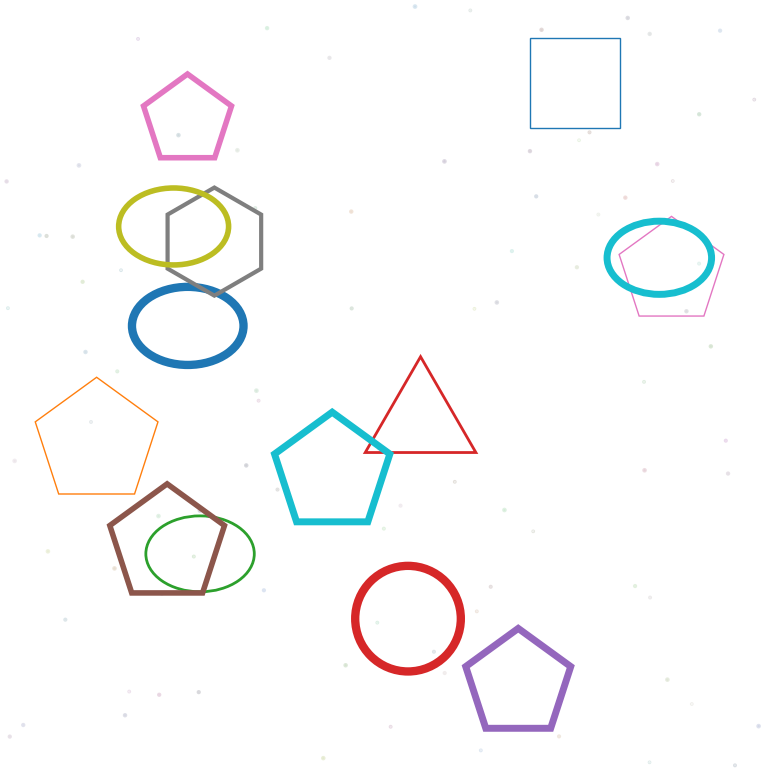[{"shape": "square", "thickness": 0.5, "radius": 0.29, "center": [0.747, 0.892]}, {"shape": "oval", "thickness": 3, "radius": 0.36, "center": [0.244, 0.577]}, {"shape": "pentagon", "thickness": 0.5, "radius": 0.42, "center": [0.125, 0.426]}, {"shape": "oval", "thickness": 1, "radius": 0.35, "center": [0.26, 0.281]}, {"shape": "circle", "thickness": 3, "radius": 0.34, "center": [0.53, 0.197]}, {"shape": "triangle", "thickness": 1, "radius": 0.41, "center": [0.546, 0.454]}, {"shape": "pentagon", "thickness": 2.5, "radius": 0.36, "center": [0.673, 0.112]}, {"shape": "pentagon", "thickness": 2, "radius": 0.39, "center": [0.217, 0.293]}, {"shape": "pentagon", "thickness": 0.5, "radius": 0.36, "center": [0.872, 0.647]}, {"shape": "pentagon", "thickness": 2, "radius": 0.3, "center": [0.244, 0.844]}, {"shape": "hexagon", "thickness": 1.5, "radius": 0.35, "center": [0.278, 0.686]}, {"shape": "oval", "thickness": 2, "radius": 0.36, "center": [0.225, 0.706]}, {"shape": "pentagon", "thickness": 2.5, "radius": 0.39, "center": [0.431, 0.386]}, {"shape": "oval", "thickness": 2.5, "radius": 0.34, "center": [0.856, 0.665]}]